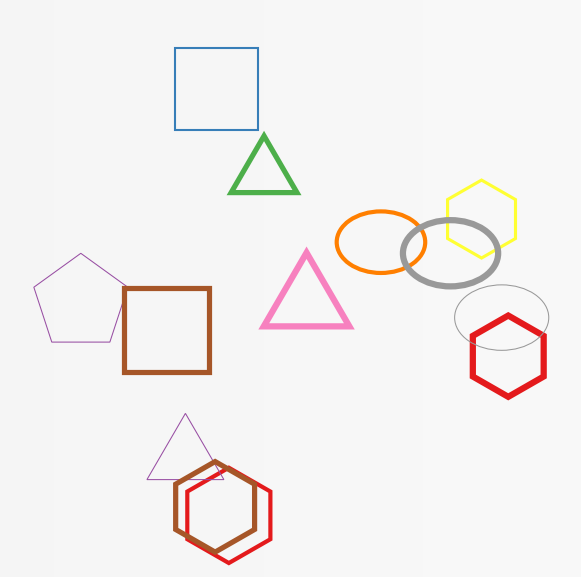[{"shape": "hexagon", "thickness": 2, "radius": 0.41, "center": [0.394, 0.107]}, {"shape": "hexagon", "thickness": 3, "radius": 0.35, "center": [0.874, 0.382]}, {"shape": "square", "thickness": 1, "radius": 0.36, "center": [0.373, 0.845]}, {"shape": "triangle", "thickness": 2.5, "radius": 0.33, "center": [0.454, 0.698]}, {"shape": "pentagon", "thickness": 0.5, "radius": 0.42, "center": [0.139, 0.476]}, {"shape": "triangle", "thickness": 0.5, "radius": 0.38, "center": [0.319, 0.207]}, {"shape": "oval", "thickness": 2, "radius": 0.38, "center": [0.655, 0.58]}, {"shape": "hexagon", "thickness": 1.5, "radius": 0.34, "center": [0.828, 0.62]}, {"shape": "square", "thickness": 2.5, "radius": 0.37, "center": [0.286, 0.427]}, {"shape": "hexagon", "thickness": 2.5, "radius": 0.39, "center": [0.37, 0.122]}, {"shape": "triangle", "thickness": 3, "radius": 0.43, "center": [0.527, 0.477]}, {"shape": "oval", "thickness": 3, "radius": 0.41, "center": [0.775, 0.561]}, {"shape": "oval", "thickness": 0.5, "radius": 0.4, "center": [0.863, 0.449]}]